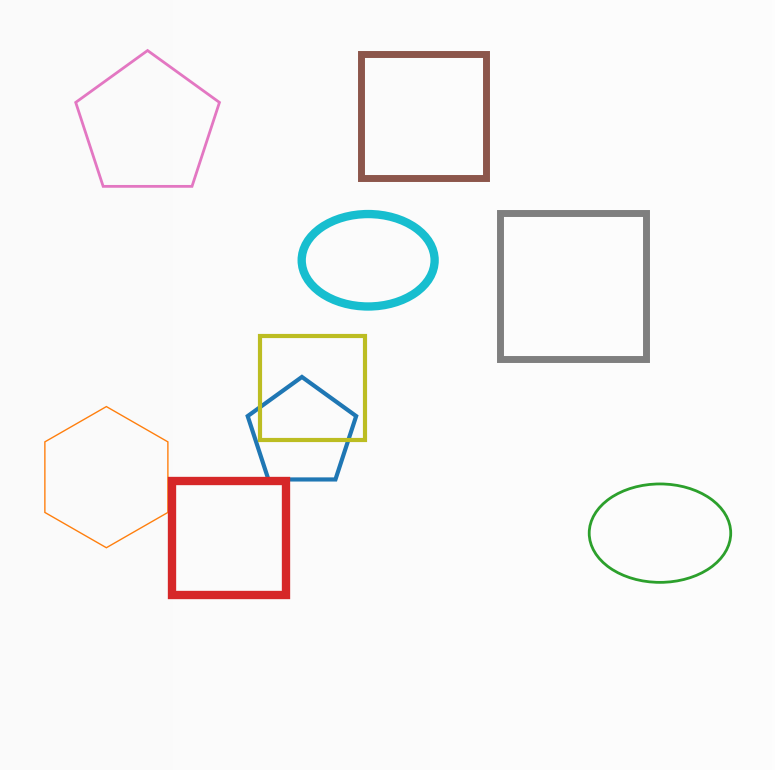[{"shape": "pentagon", "thickness": 1.5, "radius": 0.37, "center": [0.39, 0.437]}, {"shape": "hexagon", "thickness": 0.5, "radius": 0.46, "center": [0.137, 0.38]}, {"shape": "oval", "thickness": 1, "radius": 0.46, "center": [0.852, 0.308]}, {"shape": "square", "thickness": 3, "radius": 0.37, "center": [0.296, 0.301]}, {"shape": "square", "thickness": 2.5, "radius": 0.4, "center": [0.546, 0.85]}, {"shape": "pentagon", "thickness": 1, "radius": 0.49, "center": [0.19, 0.837]}, {"shape": "square", "thickness": 2.5, "radius": 0.47, "center": [0.739, 0.629]}, {"shape": "square", "thickness": 1.5, "radius": 0.34, "center": [0.404, 0.496]}, {"shape": "oval", "thickness": 3, "radius": 0.43, "center": [0.475, 0.662]}]